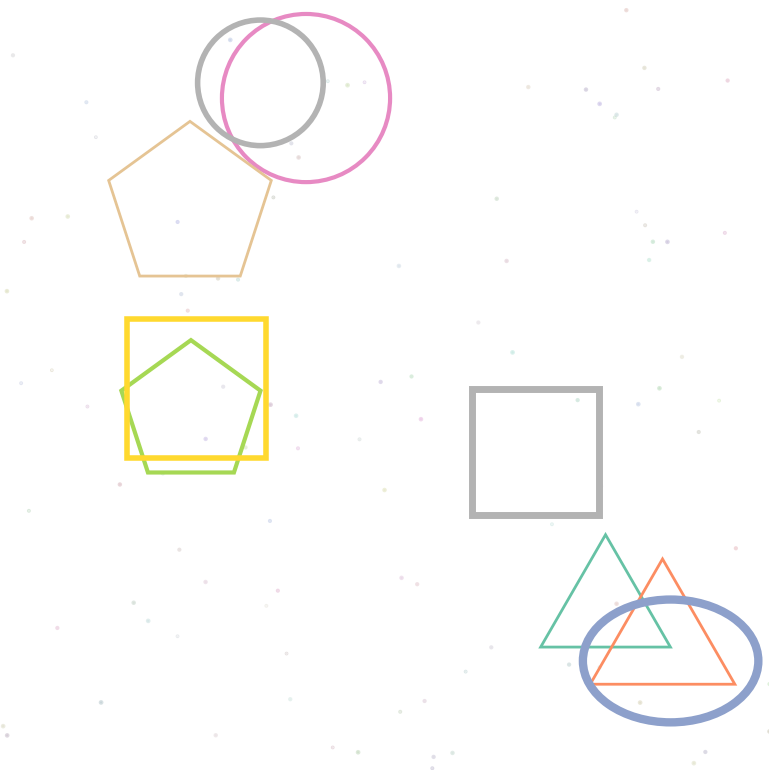[{"shape": "triangle", "thickness": 1, "radius": 0.49, "center": [0.786, 0.208]}, {"shape": "triangle", "thickness": 1, "radius": 0.54, "center": [0.86, 0.166]}, {"shape": "oval", "thickness": 3, "radius": 0.57, "center": [0.871, 0.142]}, {"shape": "circle", "thickness": 1.5, "radius": 0.55, "center": [0.397, 0.873]}, {"shape": "pentagon", "thickness": 1.5, "radius": 0.48, "center": [0.248, 0.463]}, {"shape": "square", "thickness": 2, "radius": 0.45, "center": [0.255, 0.495]}, {"shape": "pentagon", "thickness": 1, "radius": 0.56, "center": [0.247, 0.731]}, {"shape": "square", "thickness": 2.5, "radius": 0.41, "center": [0.696, 0.413]}, {"shape": "circle", "thickness": 2, "radius": 0.41, "center": [0.338, 0.892]}]